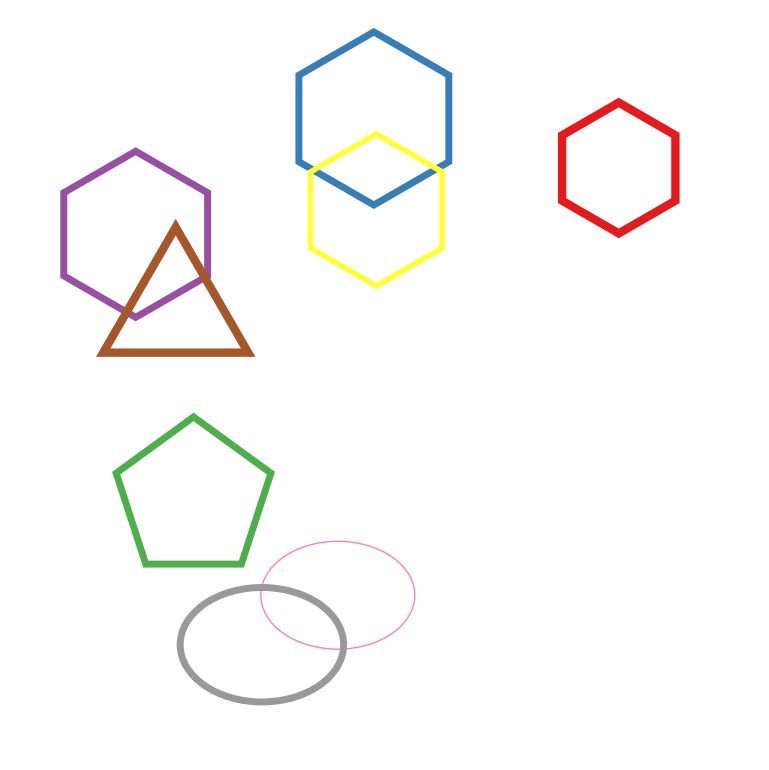[{"shape": "hexagon", "thickness": 3, "radius": 0.42, "center": [0.804, 0.782]}, {"shape": "hexagon", "thickness": 2.5, "radius": 0.56, "center": [0.486, 0.846]}, {"shape": "pentagon", "thickness": 2.5, "radius": 0.53, "center": [0.251, 0.353]}, {"shape": "hexagon", "thickness": 2.5, "radius": 0.54, "center": [0.176, 0.696]}, {"shape": "hexagon", "thickness": 2, "radius": 0.49, "center": [0.489, 0.727]}, {"shape": "triangle", "thickness": 3, "radius": 0.54, "center": [0.228, 0.596]}, {"shape": "oval", "thickness": 0.5, "radius": 0.5, "center": [0.439, 0.227]}, {"shape": "oval", "thickness": 2.5, "radius": 0.53, "center": [0.34, 0.163]}]